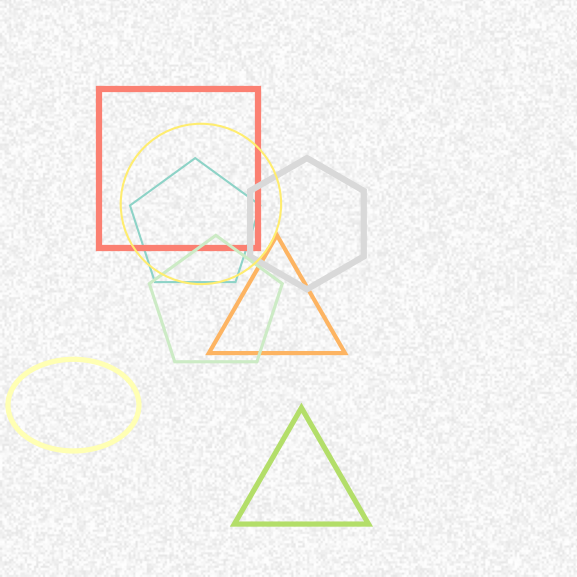[{"shape": "pentagon", "thickness": 1, "radius": 0.59, "center": [0.338, 0.607]}, {"shape": "oval", "thickness": 2.5, "radius": 0.57, "center": [0.127, 0.298]}, {"shape": "square", "thickness": 3, "radius": 0.69, "center": [0.31, 0.707]}, {"shape": "triangle", "thickness": 2, "radius": 0.68, "center": [0.48, 0.456]}, {"shape": "triangle", "thickness": 2.5, "radius": 0.67, "center": [0.522, 0.159]}, {"shape": "hexagon", "thickness": 3, "radius": 0.57, "center": [0.532, 0.612]}, {"shape": "pentagon", "thickness": 1.5, "radius": 0.61, "center": [0.374, 0.471]}, {"shape": "circle", "thickness": 1, "radius": 0.69, "center": [0.348, 0.646]}]